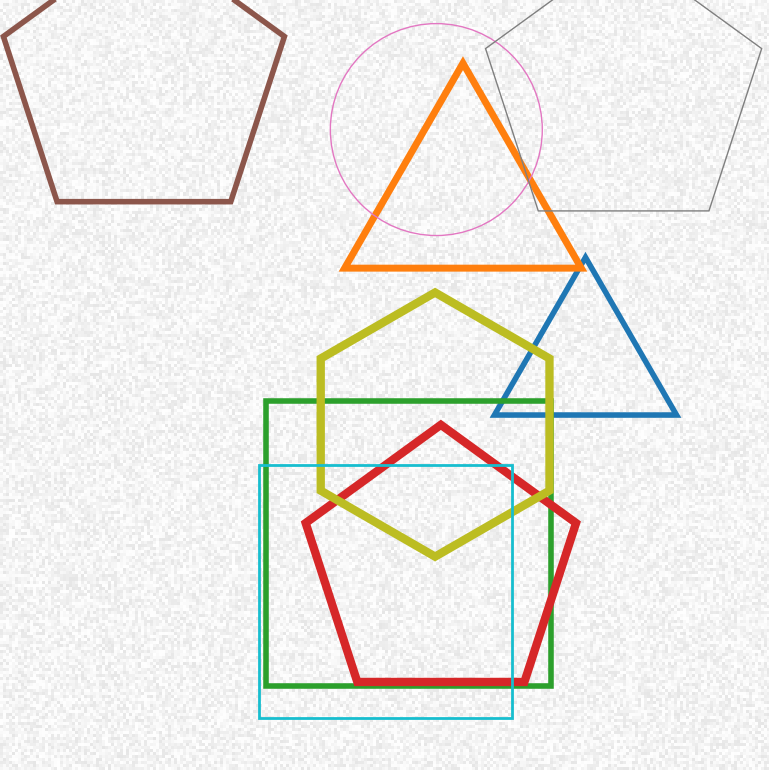[{"shape": "triangle", "thickness": 2, "radius": 0.68, "center": [0.76, 0.529]}, {"shape": "triangle", "thickness": 2.5, "radius": 0.89, "center": [0.601, 0.74]}, {"shape": "square", "thickness": 2, "radius": 0.93, "center": [0.531, 0.294]}, {"shape": "pentagon", "thickness": 3, "radius": 0.92, "center": [0.573, 0.264]}, {"shape": "pentagon", "thickness": 2, "radius": 0.96, "center": [0.187, 0.893]}, {"shape": "circle", "thickness": 0.5, "radius": 0.69, "center": [0.567, 0.832]}, {"shape": "pentagon", "thickness": 0.5, "radius": 0.94, "center": [0.81, 0.879]}, {"shape": "hexagon", "thickness": 3, "radius": 0.86, "center": [0.565, 0.449]}, {"shape": "square", "thickness": 1, "radius": 0.82, "center": [0.501, 0.232]}]